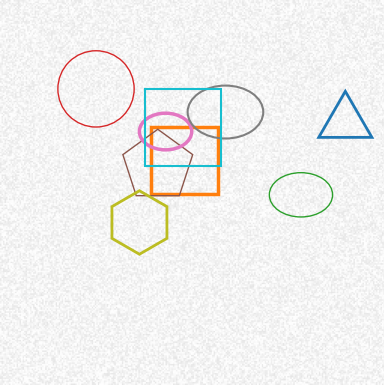[{"shape": "triangle", "thickness": 2, "radius": 0.4, "center": [0.897, 0.683]}, {"shape": "square", "thickness": 2.5, "radius": 0.43, "center": [0.48, 0.583]}, {"shape": "oval", "thickness": 1, "radius": 0.41, "center": [0.782, 0.494]}, {"shape": "circle", "thickness": 1, "radius": 0.5, "center": [0.249, 0.769]}, {"shape": "pentagon", "thickness": 1, "radius": 0.48, "center": [0.41, 0.569]}, {"shape": "oval", "thickness": 2.5, "radius": 0.34, "center": [0.43, 0.658]}, {"shape": "oval", "thickness": 1.5, "radius": 0.49, "center": [0.586, 0.709]}, {"shape": "hexagon", "thickness": 2, "radius": 0.41, "center": [0.362, 0.422]}, {"shape": "square", "thickness": 1.5, "radius": 0.5, "center": [0.476, 0.669]}]